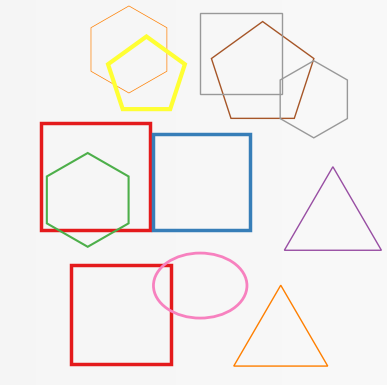[{"shape": "square", "thickness": 2.5, "radius": 0.7, "center": [0.247, 0.541]}, {"shape": "square", "thickness": 2.5, "radius": 0.65, "center": [0.312, 0.183]}, {"shape": "square", "thickness": 2.5, "radius": 0.62, "center": [0.52, 0.527]}, {"shape": "hexagon", "thickness": 1.5, "radius": 0.61, "center": [0.226, 0.481]}, {"shape": "triangle", "thickness": 1, "radius": 0.72, "center": [0.859, 0.422]}, {"shape": "triangle", "thickness": 1, "radius": 0.7, "center": [0.725, 0.119]}, {"shape": "hexagon", "thickness": 0.5, "radius": 0.57, "center": [0.333, 0.871]}, {"shape": "pentagon", "thickness": 3, "radius": 0.52, "center": [0.378, 0.801]}, {"shape": "pentagon", "thickness": 1, "radius": 0.69, "center": [0.678, 0.805]}, {"shape": "oval", "thickness": 2, "radius": 0.6, "center": [0.517, 0.258]}, {"shape": "hexagon", "thickness": 1, "radius": 0.5, "center": [0.81, 0.742]}, {"shape": "square", "thickness": 1, "radius": 0.53, "center": [0.623, 0.861]}]